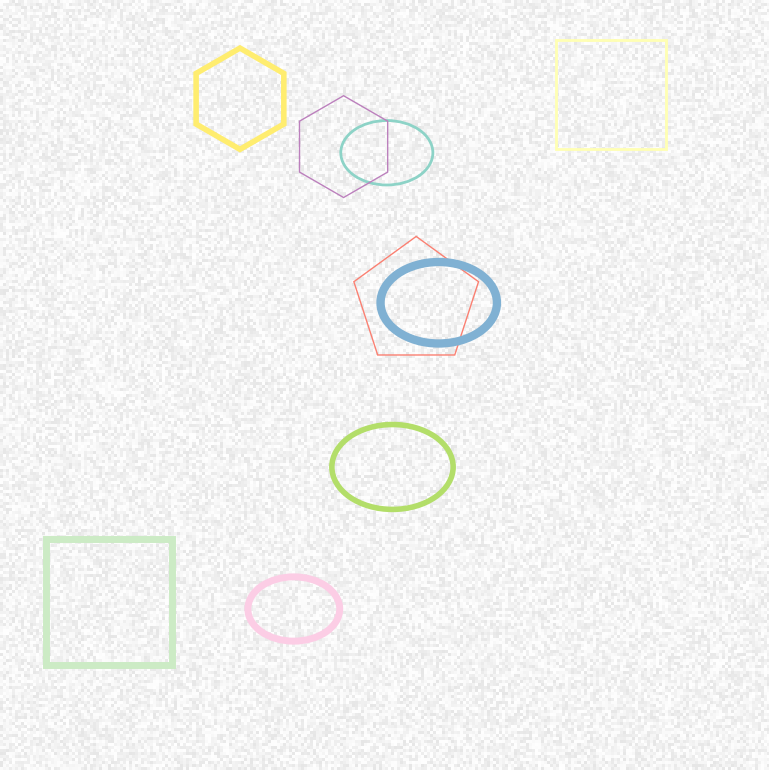[{"shape": "oval", "thickness": 1, "radius": 0.3, "center": [0.502, 0.802]}, {"shape": "square", "thickness": 1, "radius": 0.36, "center": [0.793, 0.877]}, {"shape": "pentagon", "thickness": 0.5, "radius": 0.43, "center": [0.541, 0.608]}, {"shape": "oval", "thickness": 3, "radius": 0.38, "center": [0.57, 0.607]}, {"shape": "oval", "thickness": 2, "radius": 0.39, "center": [0.51, 0.394]}, {"shape": "oval", "thickness": 2.5, "radius": 0.3, "center": [0.382, 0.209]}, {"shape": "hexagon", "thickness": 0.5, "radius": 0.33, "center": [0.446, 0.81]}, {"shape": "square", "thickness": 2.5, "radius": 0.41, "center": [0.142, 0.218]}, {"shape": "hexagon", "thickness": 2, "radius": 0.33, "center": [0.312, 0.872]}]